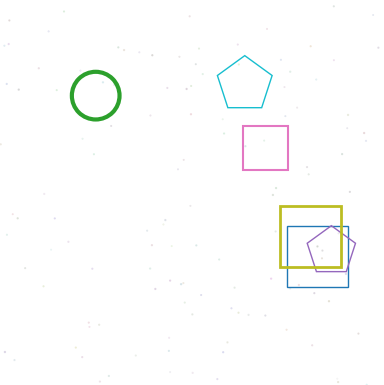[{"shape": "square", "thickness": 1, "radius": 0.4, "center": [0.825, 0.335]}, {"shape": "circle", "thickness": 3, "radius": 0.31, "center": [0.249, 0.752]}, {"shape": "pentagon", "thickness": 1, "radius": 0.33, "center": [0.861, 0.348]}, {"shape": "square", "thickness": 1.5, "radius": 0.29, "center": [0.69, 0.616]}, {"shape": "square", "thickness": 2, "radius": 0.4, "center": [0.806, 0.387]}, {"shape": "pentagon", "thickness": 1, "radius": 0.37, "center": [0.636, 0.781]}]